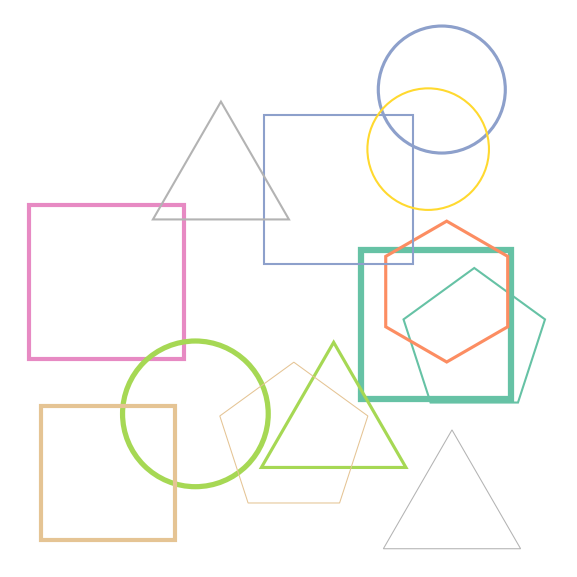[{"shape": "square", "thickness": 3, "radius": 0.65, "center": [0.755, 0.437]}, {"shape": "pentagon", "thickness": 1, "radius": 0.64, "center": [0.821, 0.406]}, {"shape": "hexagon", "thickness": 1.5, "radius": 0.61, "center": [0.774, 0.494]}, {"shape": "circle", "thickness": 1.5, "radius": 0.55, "center": [0.765, 0.844]}, {"shape": "square", "thickness": 1, "radius": 0.65, "center": [0.586, 0.671]}, {"shape": "square", "thickness": 2, "radius": 0.67, "center": [0.184, 0.511]}, {"shape": "triangle", "thickness": 1.5, "radius": 0.72, "center": [0.578, 0.262]}, {"shape": "circle", "thickness": 2.5, "radius": 0.63, "center": [0.338, 0.283]}, {"shape": "circle", "thickness": 1, "radius": 0.53, "center": [0.741, 0.741]}, {"shape": "pentagon", "thickness": 0.5, "radius": 0.67, "center": [0.509, 0.237]}, {"shape": "square", "thickness": 2, "radius": 0.58, "center": [0.187, 0.18]}, {"shape": "triangle", "thickness": 1, "radius": 0.68, "center": [0.383, 0.687]}, {"shape": "triangle", "thickness": 0.5, "radius": 0.69, "center": [0.783, 0.118]}]